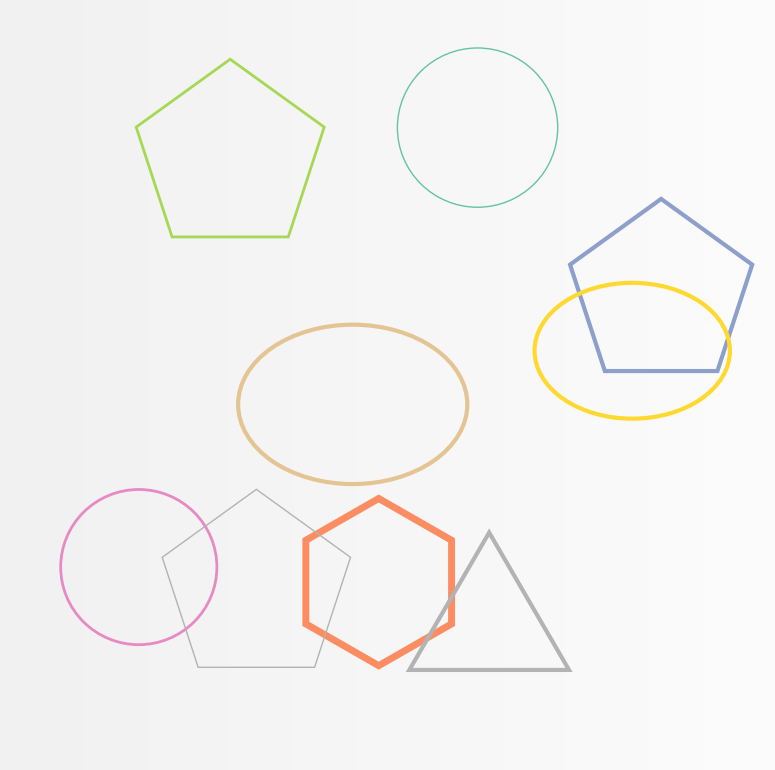[{"shape": "circle", "thickness": 0.5, "radius": 0.52, "center": [0.616, 0.834]}, {"shape": "hexagon", "thickness": 2.5, "radius": 0.54, "center": [0.489, 0.244]}, {"shape": "pentagon", "thickness": 1.5, "radius": 0.62, "center": [0.853, 0.618]}, {"shape": "circle", "thickness": 1, "radius": 0.5, "center": [0.179, 0.264]}, {"shape": "pentagon", "thickness": 1, "radius": 0.64, "center": [0.297, 0.796]}, {"shape": "oval", "thickness": 1.5, "radius": 0.63, "center": [0.816, 0.544]}, {"shape": "oval", "thickness": 1.5, "radius": 0.74, "center": [0.455, 0.475]}, {"shape": "pentagon", "thickness": 0.5, "radius": 0.64, "center": [0.331, 0.237]}, {"shape": "triangle", "thickness": 1.5, "radius": 0.59, "center": [0.631, 0.189]}]